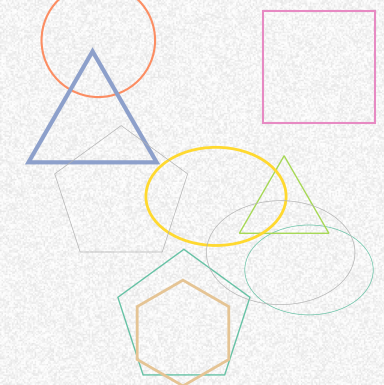[{"shape": "pentagon", "thickness": 1, "radius": 0.9, "center": [0.478, 0.172]}, {"shape": "oval", "thickness": 0.5, "radius": 0.83, "center": [0.803, 0.299]}, {"shape": "circle", "thickness": 1.5, "radius": 0.74, "center": [0.255, 0.895]}, {"shape": "triangle", "thickness": 3, "radius": 0.96, "center": [0.24, 0.674]}, {"shape": "square", "thickness": 1.5, "radius": 0.73, "center": [0.829, 0.826]}, {"shape": "triangle", "thickness": 1, "radius": 0.67, "center": [0.738, 0.461]}, {"shape": "oval", "thickness": 2, "radius": 0.91, "center": [0.561, 0.49]}, {"shape": "hexagon", "thickness": 2, "radius": 0.69, "center": [0.475, 0.135]}, {"shape": "pentagon", "thickness": 0.5, "radius": 0.91, "center": [0.315, 0.492]}, {"shape": "oval", "thickness": 0.5, "radius": 0.96, "center": [0.729, 0.344]}]